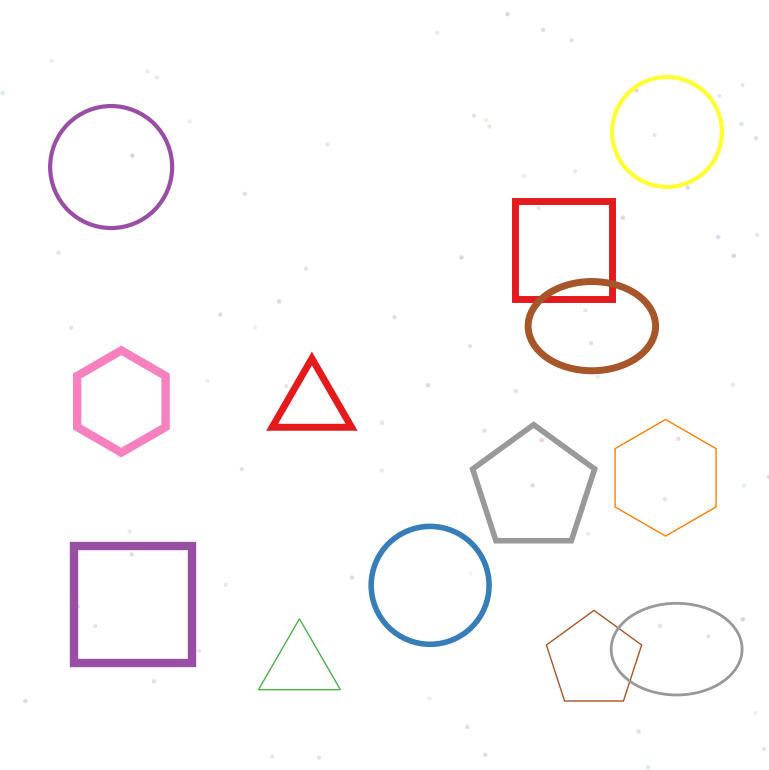[{"shape": "triangle", "thickness": 2.5, "radius": 0.3, "center": [0.405, 0.475]}, {"shape": "square", "thickness": 2.5, "radius": 0.32, "center": [0.732, 0.675]}, {"shape": "circle", "thickness": 2, "radius": 0.38, "center": [0.559, 0.24]}, {"shape": "triangle", "thickness": 0.5, "radius": 0.31, "center": [0.389, 0.135]}, {"shape": "circle", "thickness": 1.5, "radius": 0.4, "center": [0.144, 0.783]}, {"shape": "square", "thickness": 3, "radius": 0.38, "center": [0.173, 0.215]}, {"shape": "hexagon", "thickness": 0.5, "radius": 0.38, "center": [0.864, 0.379]}, {"shape": "circle", "thickness": 1.5, "radius": 0.36, "center": [0.866, 0.829]}, {"shape": "pentagon", "thickness": 0.5, "radius": 0.33, "center": [0.771, 0.142]}, {"shape": "oval", "thickness": 2.5, "radius": 0.41, "center": [0.769, 0.576]}, {"shape": "hexagon", "thickness": 3, "radius": 0.33, "center": [0.158, 0.479]}, {"shape": "pentagon", "thickness": 2, "radius": 0.42, "center": [0.693, 0.365]}, {"shape": "oval", "thickness": 1, "radius": 0.43, "center": [0.879, 0.157]}]